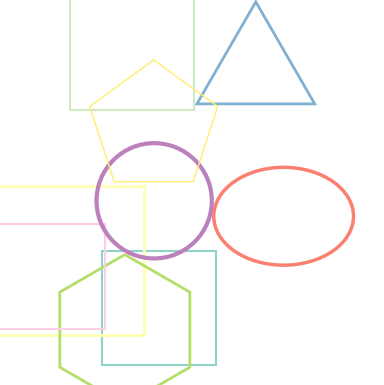[{"shape": "square", "thickness": 1.5, "radius": 0.74, "center": [0.413, 0.2]}, {"shape": "square", "thickness": 2, "radius": 0.96, "center": [0.182, 0.323]}, {"shape": "oval", "thickness": 2.5, "radius": 0.91, "center": [0.737, 0.438]}, {"shape": "triangle", "thickness": 2, "radius": 0.88, "center": [0.664, 0.819]}, {"shape": "hexagon", "thickness": 2, "radius": 0.98, "center": [0.324, 0.144]}, {"shape": "square", "thickness": 1.5, "radius": 0.68, "center": [0.135, 0.281]}, {"shape": "circle", "thickness": 3, "radius": 0.75, "center": [0.4, 0.478]}, {"shape": "square", "thickness": 1.5, "radius": 0.8, "center": [0.343, 0.873]}, {"shape": "pentagon", "thickness": 1, "radius": 0.87, "center": [0.399, 0.669]}]